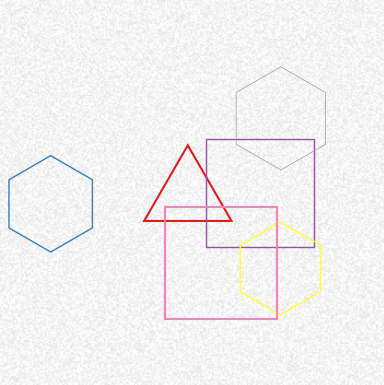[{"shape": "triangle", "thickness": 1.5, "radius": 0.66, "center": [0.488, 0.492]}, {"shape": "hexagon", "thickness": 1, "radius": 0.63, "center": [0.132, 0.471]}, {"shape": "square", "thickness": 1, "radius": 0.7, "center": [0.677, 0.5]}, {"shape": "hexagon", "thickness": 1, "radius": 0.6, "center": [0.728, 0.303]}, {"shape": "square", "thickness": 1.5, "radius": 0.73, "center": [0.575, 0.317]}, {"shape": "hexagon", "thickness": 0.5, "radius": 0.67, "center": [0.73, 0.693]}]